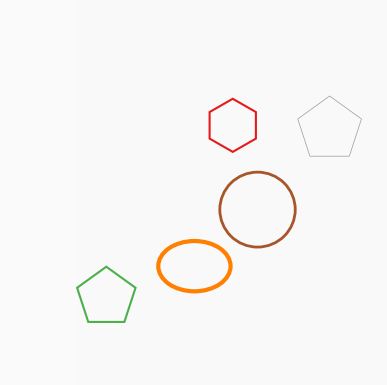[{"shape": "hexagon", "thickness": 1.5, "radius": 0.34, "center": [0.601, 0.674]}, {"shape": "pentagon", "thickness": 1.5, "radius": 0.4, "center": [0.274, 0.228]}, {"shape": "oval", "thickness": 3, "radius": 0.47, "center": [0.502, 0.309]}, {"shape": "circle", "thickness": 2, "radius": 0.49, "center": [0.665, 0.456]}, {"shape": "pentagon", "thickness": 0.5, "radius": 0.43, "center": [0.851, 0.664]}]